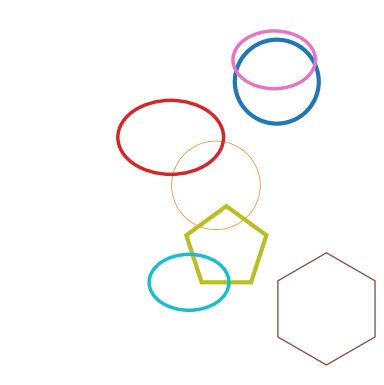[{"shape": "circle", "thickness": 3, "radius": 0.55, "center": [0.719, 0.788]}, {"shape": "circle", "thickness": 0.5, "radius": 0.58, "center": [0.561, 0.518]}, {"shape": "oval", "thickness": 2.5, "radius": 0.69, "center": [0.443, 0.643]}, {"shape": "hexagon", "thickness": 1, "radius": 0.73, "center": [0.848, 0.198]}, {"shape": "oval", "thickness": 2.5, "radius": 0.54, "center": [0.712, 0.845]}, {"shape": "pentagon", "thickness": 3, "radius": 0.55, "center": [0.588, 0.355]}, {"shape": "oval", "thickness": 2.5, "radius": 0.52, "center": [0.491, 0.267]}]